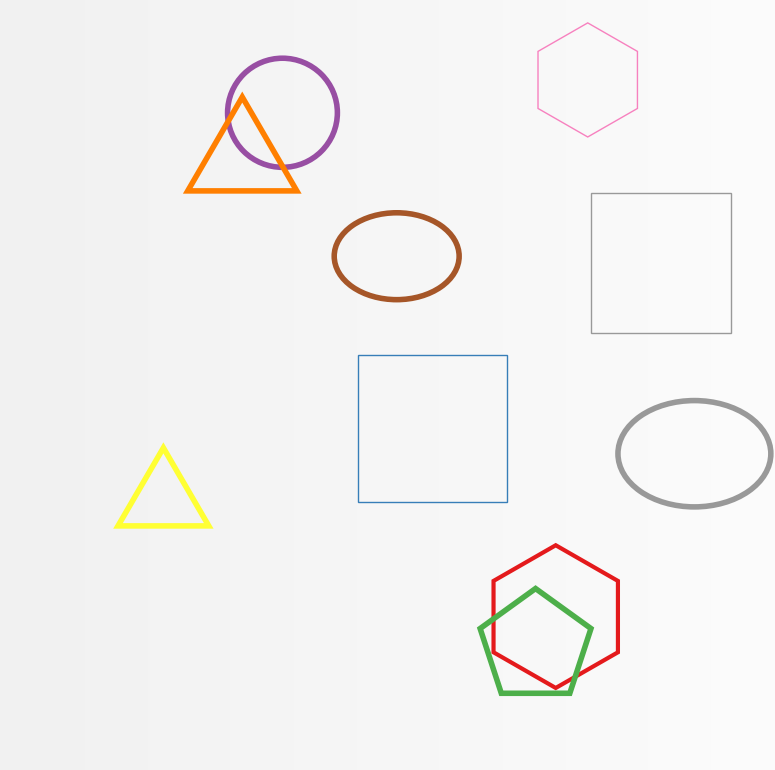[{"shape": "hexagon", "thickness": 1.5, "radius": 0.46, "center": [0.717, 0.199]}, {"shape": "square", "thickness": 0.5, "radius": 0.48, "center": [0.558, 0.444]}, {"shape": "pentagon", "thickness": 2, "radius": 0.38, "center": [0.691, 0.16]}, {"shape": "circle", "thickness": 2, "radius": 0.35, "center": [0.364, 0.854]}, {"shape": "triangle", "thickness": 2, "radius": 0.41, "center": [0.313, 0.793]}, {"shape": "triangle", "thickness": 2, "radius": 0.34, "center": [0.211, 0.351]}, {"shape": "oval", "thickness": 2, "radius": 0.4, "center": [0.512, 0.667]}, {"shape": "hexagon", "thickness": 0.5, "radius": 0.37, "center": [0.758, 0.896]}, {"shape": "oval", "thickness": 2, "radius": 0.49, "center": [0.896, 0.411]}, {"shape": "square", "thickness": 0.5, "radius": 0.45, "center": [0.852, 0.658]}]